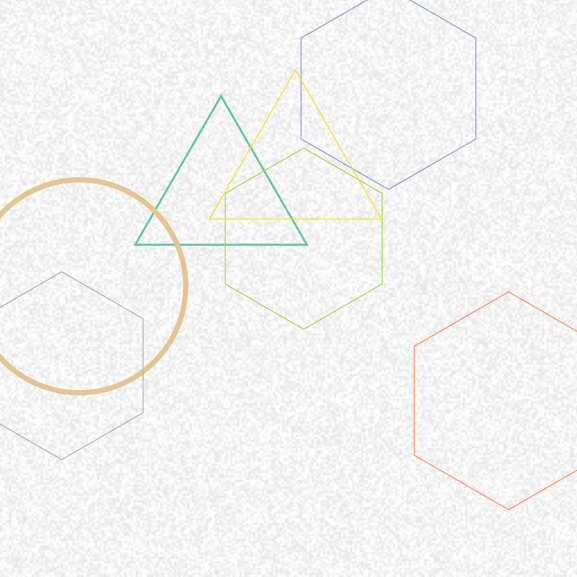[{"shape": "triangle", "thickness": 1, "radius": 0.86, "center": [0.383, 0.661]}, {"shape": "hexagon", "thickness": 0.5, "radius": 0.94, "center": [0.881, 0.305]}, {"shape": "hexagon", "thickness": 0.5, "radius": 0.87, "center": [0.673, 0.846]}, {"shape": "hexagon", "thickness": 0.5, "radius": 0.78, "center": [0.526, 0.586]}, {"shape": "triangle", "thickness": 0.5, "radius": 0.86, "center": [0.512, 0.706]}, {"shape": "circle", "thickness": 2.5, "radius": 0.92, "center": [0.137, 0.503]}, {"shape": "hexagon", "thickness": 0.5, "radius": 0.81, "center": [0.107, 0.366]}]